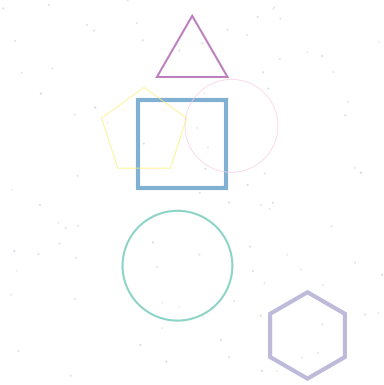[{"shape": "circle", "thickness": 1.5, "radius": 0.71, "center": [0.461, 0.31]}, {"shape": "hexagon", "thickness": 3, "radius": 0.56, "center": [0.799, 0.129]}, {"shape": "square", "thickness": 3, "radius": 0.57, "center": [0.473, 0.626]}, {"shape": "circle", "thickness": 0.5, "radius": 0.6, "center": [0.601, 0.673]}, {"shape": "triangle", "thickness": 1.5, "radius": 0.53, "center": [0.499, 0.853]}, {"shape": "pentagon", "thickness": 0.5, "radius": 0.58, "center": [0.374, 0.657]}]